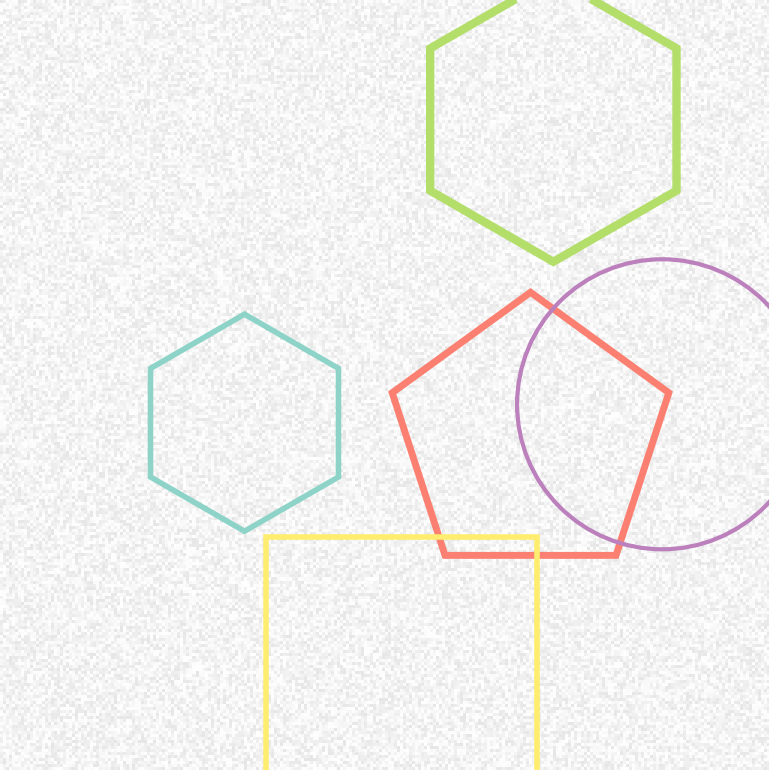[{"shape": "hexagon", "thickness": 2, "radius": 0.7, "center": [0.318, 0.451]}, {"shape": "pentagon", "thickness": 2.5, "radius": 0.94, "center": [0.689, 0.432]}, {"shape": "hexagon", "thickness": 3, "radius": 0.92, "center": [0.719, 0.845]}, {"shape": "circle", "thickness": 1.5, "radius": 0.94, "center": [0.86, 0.475]}, {"shape": "square", "thickness": 2, "radius": 0.88, "center": [0.521, 0.127]}]